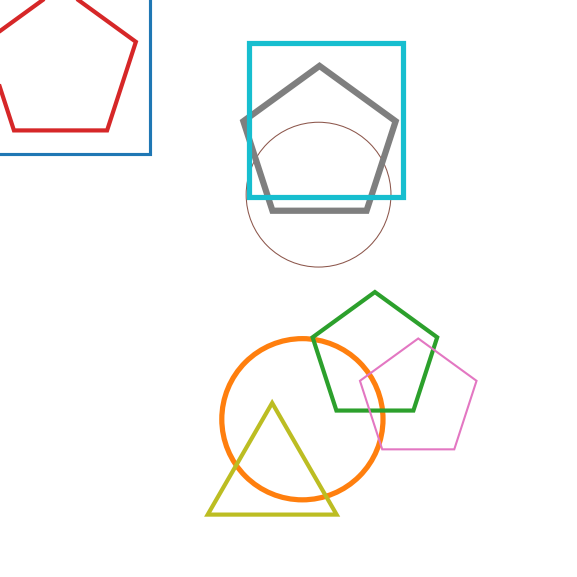[{"shape": "square", "thickness": 1.5, "radius": 0.68, "center": [0.122, 0.869]}, {"shape": "circle", "thickness": 2.5, "radius": 0.7, "center": [0.524, 0.273]}, {"shape": "pentagon", "thickness": 2, "radius": 0.57, "center": [0.649, 0.38]}, {"shape": "pentagon", "thickness": 2, "radius": 0.69, "center": [0.105, 0.884]}, {"shape": "circle", "thickness": 0.5, "radius": 0.63, "center": [0.552, 0.662]}, {"shape": "pentagon", "thickness": 1, "radius": 0.53, "center": [0.724, 0.307]}, {"shape": "pentagon", "thickness": 3, "radius": 0.69, "center": [0.553, 0.746]}, {"shape": "triangle", "thickness": 2, "radius": 0.64, "center": [0.471, 0.172]}, {"shape": "square", "thickness": 2.5, "radius": 0.67, "center": [0.564, 0.791]}]